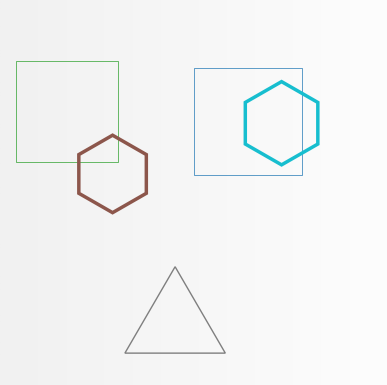[{"shape": "square", "thickness": 0.5, "radius": 0.7, "center": [0.64, 0.684]}, {"shape": "square", "thickness": 0.5, "radius": 0.66, "center": [0.173, 0.709]}, {"shape": "hexagon", "thickness": 2.5, "radius": 0.5, "center": [0.291, 0.548]}, {"shape": "triangle", "thickness": 1, "radius": 0.75, "center": [0.452, 0.158]}, {"shape": "hexagon", "thickness": 2.5, "radius": 0.54, "center": [0.727, 0.68]}]